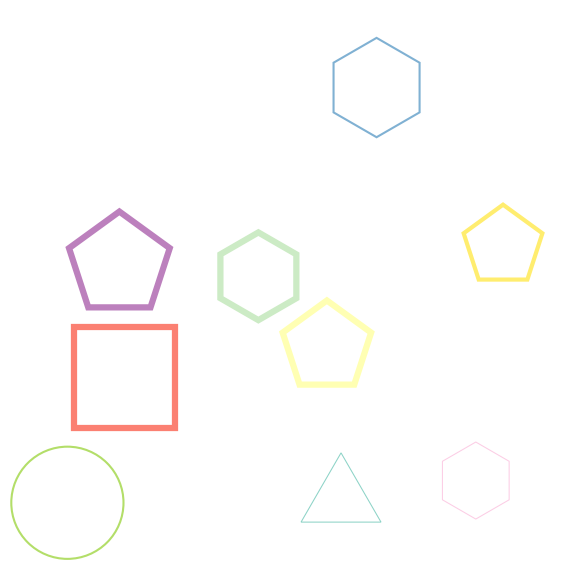[{"shape": "triangle", "thickness": 0.5, "radius": 0.4, "center": [0.591, 0.135]}, {"shape": "pentagon", "thickness": 3, "radius": 0.4, "center": [0.566, 0.398]}, {"shape": "square", "thickness": 3, "radius": 0.44, "center": [0.215, 0.345]}, {"shape": "hexagon", "thickness": 1, "radius": 0.43, "center": [0.652, 0.848]}, {"shape": "circle", "thickness": 1, "radius": 0.49, "center": [0.117, 0.129]}, {"shape": "hexagon", "thickness": 0.5, "radius": 0.33, "center": [0.824, 0.167]}, {"shape": "pentagon", "thickness": 3, "radius": 0.46, "center": [0.207, 0.541]}, {"shape": "hexagon", "thickness": 3, "radius": 0.38, "center": [0.447, 0.521]}, {"shape": "pentagon", "thickness": 2, "radius": 0.36, "center": [0.871, 0.573]}]